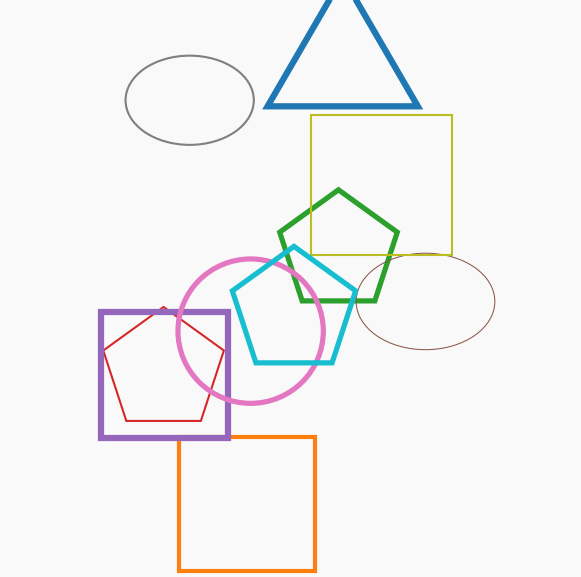[{"shape": "triangle", "thickness": 3, "radius": 0.75, "center": [0.59, 0.89]}, {"shape": "square", "thickness": 2, "radius": 0.58, "center": [0.425, 0.126]}, {"shape": "pentagon", "thickness": 2.5, "radius": 0.53, "center": [0.582, 0.564]}, {"shape": "pentagon", "thickness": 1, "radius": 0.55, "center": [0.281, 0.359]}, {"shape": "square", "thickness": 3, "radius": 0.55, "center": [0.282, 0.349]}, {"shape": "oval", "thickness": 0.5, "radius": 0.6, "center": [0.732, 0.477]}, {"shape": "circle", "thickness": 2.5, "radius": 0.63, "center": [0.431, 0.426]}, {"shape": "oval", "thickness": 1, "radius": 0.55, "center": [0.326, 0.826]}, {"shape": "square", "thickness": 1, "radius": 0.6, "center": [0.656, 0.679]}, {"shape": "pentagon", "thickness": 2.5, "radius": 0.56, "center": [0.506, 0.461]}]